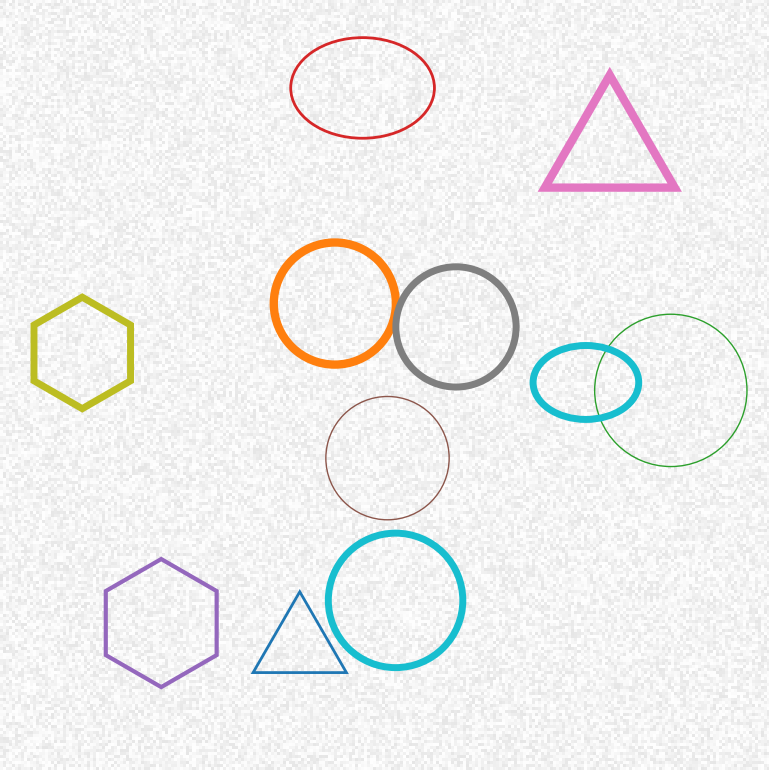[{"shape": "triangle", "thickness": 1, "radius": 0.35, "center": [0.389, 0.161]}, {"shape": "circle", "thickness": 3, "radius": 0.4, "center": [0.435, 0.606]}, {"shape": "circle", "thickness": 0.5, "radius": 0.49, "center": [0.871, 0.493]}, {"shape": "oval", "thickness": 1, "radius": 0.47, "center": [0.471, 0.886]}, {"shape": "hexagon", "thickness": 1.5, "radius": 0.42, "center": [0.209, 0.191]}, {"shape": "circle", "thickness": 0.5, "radius": 0.4, "center": [0.503, 0.405]}, {"shape": "triangle", "thickness": 3, "radius": 0.49, "center": [0.792, 0.805]}, {"shape": "circle", "thickness": 2.5, "radius": 0.39, "center": [0.592, 0.575]}, {"shape": "hexagon", "thickness": 2.5, "radius": 0.36, "center": [0.107, 0.542]}, {"shape": "circle", "thickness": 2.5, "radius": 0.44, "center": [0.514, 0.22]}, {"shape": "oval", "thickness": 2.5, "radius": 0.34, "center": [0.761, 0.503]}]